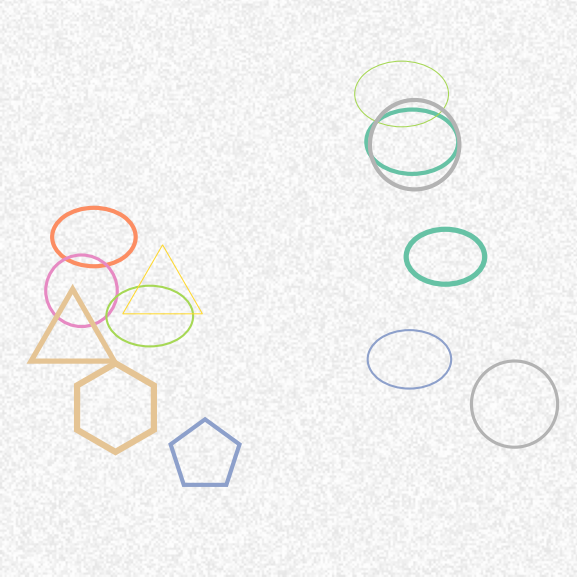[{"shape": "oval", "thickness": 2, "radius": 0.4, "center": [0.714, 0.754]}, {"shape": "oval", "thickness": 2.5, "radius": 0.34, "center": [0.771, 0.555]}, {"shape": "oval", "thickness": 2, "radius": 0.36, "center": [0.163, 0.589]}, {"shape": "oval", "thickness": 1, "radius": 0.36, "center": [0.709, 0.377]}, {"shape": "pentagon", "thickness": 2, "radius": 0.31, "center": [0.355, 0.21]}, {"shape": "circle", "thickness": 1.5, "radius": 0.31, "center": [0.141, 0.496]}, {"shape": "oval", "thickness": 0.5, "radius": 0.41, "center": [0.695, 0.836]}, {"shape": "oval", "thickness": 1, "radius": 0.38, "center": [0.259, 0.452]}, {"shape": "triangle", "thickness": 0.5, "radius": 0.4, "center": [0.282, 0.496]}, {"shape": "triangle", "thickness": 2.5, "radius": 0.42, "center": [0.126, 0.415]}, {"shape": "hexagon", "thickness": 3, "radius": 0.38, "center": [0.2, 0.293]}, {"shape": "circle", "thickness": 2, "radius": 0.39, "center": [0.718, 0.749]}, {"shape": "circle", "thickness": 1.5, "radius": 0.37, "center": [0.891, 0.299]}]